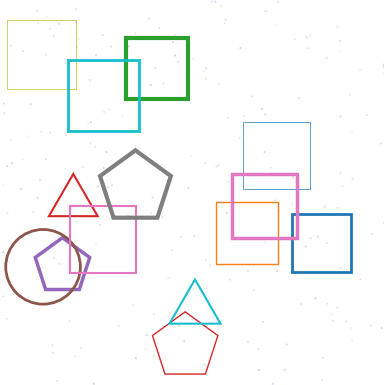[{"shape": "square", "thickness": 0.5, "radius": 0.44, "center": [0.717, 0.597]}, {"shape": "square", "thickness": 2, "radius": 0.38, "center": [0.835, 0.368]}, {"shape": "square", "thickness": 1, "radius": 0.4, "center": [0.642, 0.396]}, {"shape": "square", "thickness": 3, "radius": 0.4, "center": [0.408, 0.822]}, {"shape": "pentagon", "thickness": 1, "radius": 0.45, "center": [0.481, 0.101]}, {"shape": "triangle", "thickness": 1.5, "radius": 0.37, "center": [0.19, 0.475]}, {"shape": "pentagon", "thickness": 2.5, "radius": 0.37, "center": [0.162, 0.308]}, {"shape": "circle", "thickness": 2, "radius": 0.48, "center": [0.112, 0.307]}, {"shape": "square", "thickness": 1.5, "radius": 0.43, "center": [0.268, 0.378]}, {"shape": "square", "thickness": 2.5, "radius": 0.42, "center": [0.687, 0.466]}, {"shape": "pentagon", "thickness": 3, "radius": 0.48, "center": [0.352, 0.513]}, {"shape": "square", "thickness": 0.5, "radius": 0.45, "center": [0.108, 0.859]}, {"shape": "square", "thickness": 2, "radius": 0.46, "center": [0.27, 0.751]}, {"shape": "triangle", "thickness": 1.5, "radius": 0.38, "center": [0.507, 0.198]}]